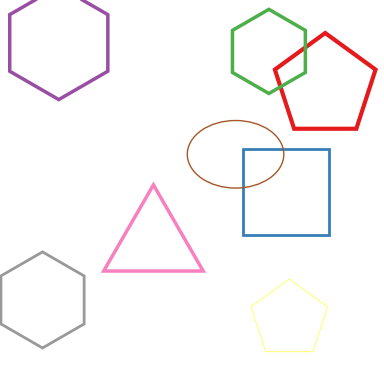[{"shape": "pentagon", "thickness": 3, "radius": 0.69, "center": [0.845, 0.777]}, {"shape": "square", "thickness": 2, "radius": 0.56, "center": [0.743, 0.501]}, {"shape": "hexagon", "thickness": 2.5, "radius": 0.55, "center": [0.698, 0.866]}, {"shape": "hexagon", "thickness": 2.5, "radius": 0.74, "center": [0.153, 0.888]}, {"shape": "pentagon", "thickness": 0.5, "radius": 0.52, "center": [0.751, 0.171]}, {"shape": "oval", "thickness": 1, "radius": 0.63, "center": [0.612, 0.599]}, {"shape": "triangle", "thickness": 2.5, "radius": 0.75, "center": [0.399, 0.371]}, {"shape": "hexagon", "thickness": 2, "radius": 0.62, "center": [0.11, 0.221]}]